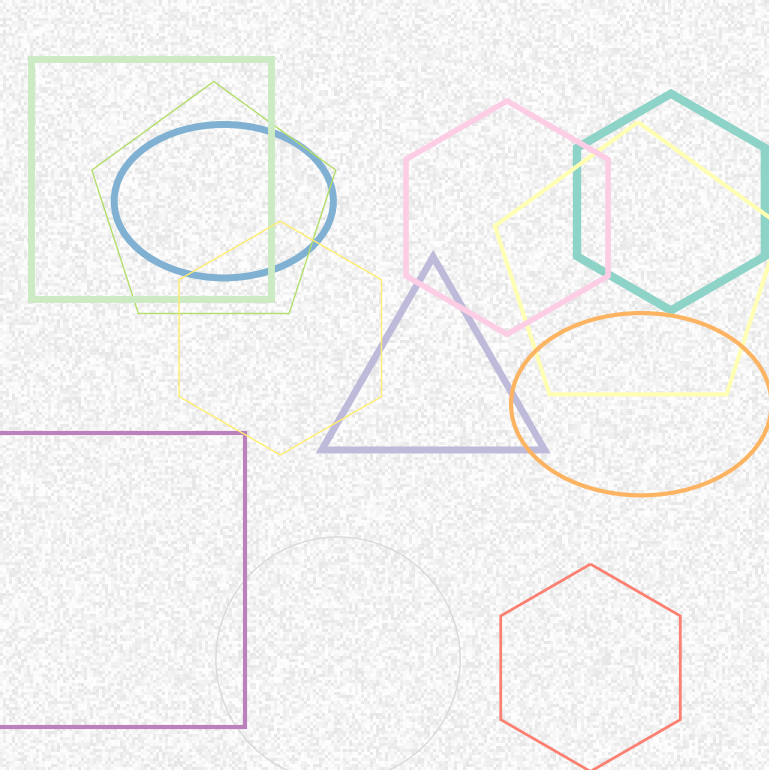[{"shape": "hexagon", "thickness": 3, "radius": 0.7, "center": [0.871, 0.738]}, {"shape": "pentagon", "thickness": 1.5, "radius": 0.98, "center": [0.829, 0.646]}, {"shape": "triangle", "thickness": 2.5, "radius": 0.84, "center": [0.563, 0.499]}, {"shape": "hexagon", "thickness": 1, "radius": 0.67, "center": [0.767, 0.133]}, {"shape": "oval", "thickness": 2.5, "radius": 0.71, "center": [0.291, 0.739]}, {"shape": "oval", "thickness": 1.5, "radius": 0.85, "center": [0.833, 0.475]}, {"shape": "pentagon", "thickness": 0.5, "radius": 0.83, "center": [0.278, 0.728]}, {"shape": "hexagon", "thickness": 2, "radius": 0.76, "center": [0.659, 0.717]}, {"shape": "circle", "thickness": 0.5, "radius": 0.79, "center": [0.439, 0.144]}, {"shape": "square", "thickness": 1.5, "radius": 0.96, "center": [0.126, 0.247]}, {"shape": "square", "thickness": 2.5, "radius": 0.78, "center": [0.196, 0.768]}, {"shape": "hexagon", "thickness": 0.5, "radius": 0.76, "center": [0.364, 0.561]}]